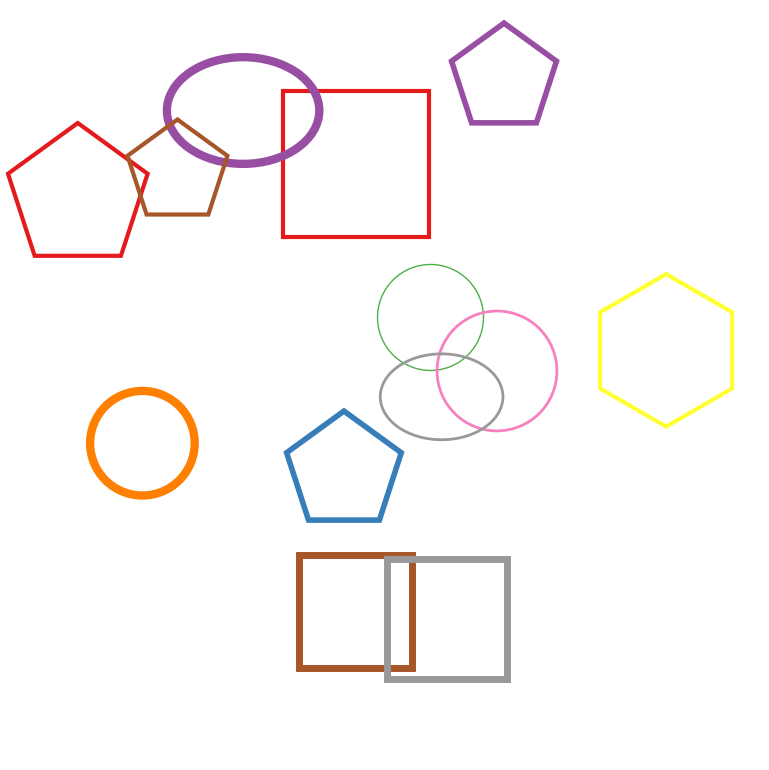[{"shape": "square", "thickness": 1.5, "radius": 0.47, "center": [0.462, 0.787]}, {"shape": "pentagon", "thickness": 1.5, "radius": 0.48, "center": [0.101, 0.745]}, {"shape": "pentagon", "thickness": 2, "radius": 0.39, "center": [0.447, 0.388]}, {"shape": "circle", "thickness": 0.5, "radius": 0.34, "center": [0.559, 0.588]}, {"shape": "oval", "thickness": 3, "radius": 0.49, "center": [0.316, 0.856]}, {"shape": "pentagon", "thickness": 2, "radius": 0.36, "center": [0.655, 0.898]}, {"shape": "circle", "thickness": 3, "radius": 0.34, "center": [0.185, 0.424]}, {"shape": "hexagon", "thickness": 1.5, "radius": 0.5, "center": [0.865, 0.545]}, {"shape": "pentagon", "thickness": 1.5, "radius": 0.34, "center": [0.23, 0.777]}, {"shape": "square", "thickness": 2.5, "radius": 0.37, "center": [0.462, 0.206]}, {"shape": "circle", "thickness": 1, "radius": 0.39, "center": [0.645, 0.518]}, {"shape": "oval", "thickness": 1, "radius": 0.4, "center": [0.574, 0.485]}, {"shape": "square", "thickness": 2.5, "radius": 0.39, "center": [0.58, 0.196]}]